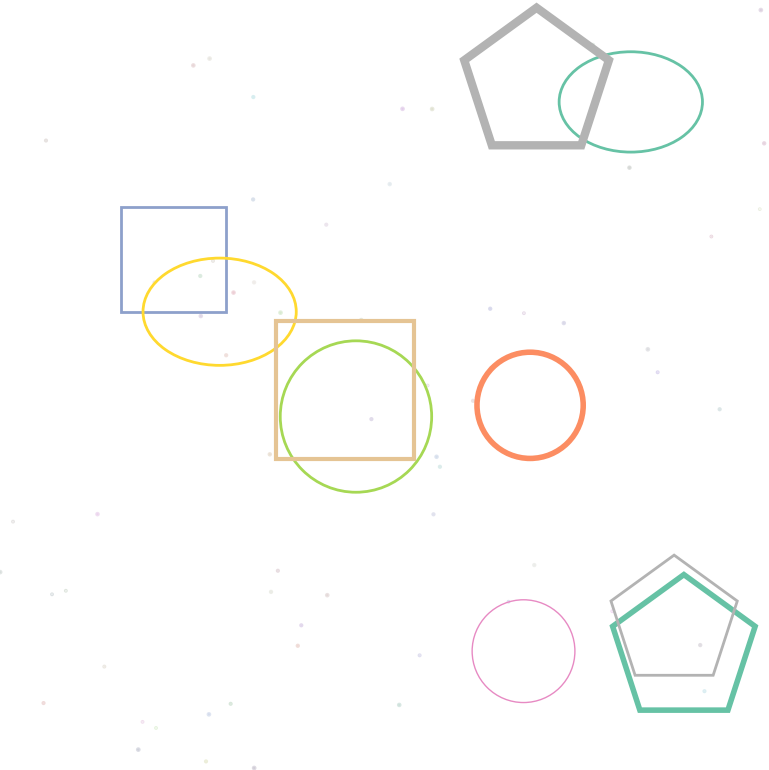[{"shape": "pentagon", "thickness": 2, "radius": 0.49, "center": [0.888, 0.156]}, {"shape": "oval", "thickness": 1, "radius": 0.47, "center": [0.819, 0.868]}, {"shape": "circle", "thickness": 2, "radius": 0.34, "center": [0.688, 0.474]}, {"shape": "square", "thickness": 1, "radius": 0.34, "center": [0.226, 0.663]}, {"shape": "circle", "thickness": 0.5, "radius": 0.33, "center": [0.68, 0.154]}, {"shape": "circle", "thickness": 1, "radius": 0.49, "center": [0.462, 0.459]}, {"shape": "oval", "thickness": 1, "radius": 0.5, "center": [0.285, 0.595]}, {"shape": "square", "thickness": 1.5, "radius": 0.45, "center": [0.448, 0.493]}, {"shape": "pentagon", "thickness": 1, "radius": 0.43, "center": [0.875, 0.193]}, {"shape": "pentagon", "thickness": 3, "radius": 0.49, "center": [0.697, 0.891]}]